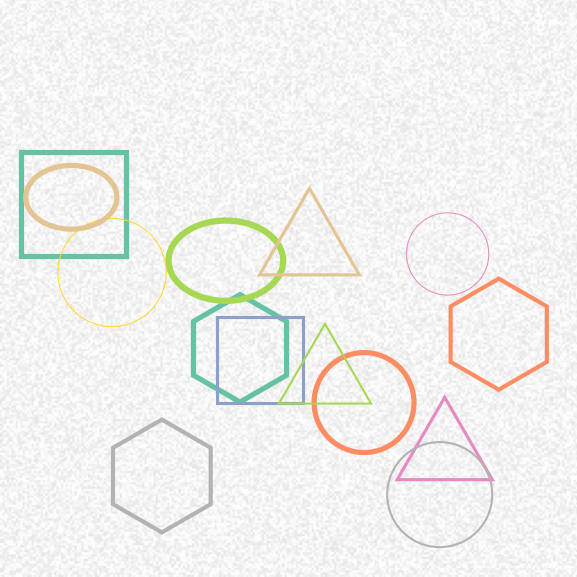[{"shape": "square", "thickness": 2.5, "radius": 0.45, "center": [0.127, 0.646]}, {"shape": "hexagon", "thickness": 2.5, "radius": 0.47, "center": [0.416, 0.396]}, {"shape": "circle", "thickness": 2.5, "radius": 0.43, "center": [0.63, 0.302]}, {"shape": "hexagon", "thickness": 2, "radius": 0.48, "center": [0.864, 0.42]}, {"shape": "square", "thickness": 1.5, "radius": 0.37, "center": [0.45, 0.376]}, {"shape": "circle", "thickness": 0.5, "radius": 0.36, "center": [0.775, 0.559]}, {"shape": "triangle", "thickness": 1.5, "radius": 0.48, "center": [0.77, 0.216]}, {"shape": "triangle", "thickness": 1, "radius": 0.46, "center": [0.563, 0.346]}, {"shape": "oval", "thickness": 3, "radius": 0.5, "center": [0.391, 0.548]}, {"shape": "circle", "thickness": 0.5, "radius": 0.47, "center": [0.194, 0.527]}, {"shape": "triangle", "thickness": 1.5, "radius": 0.5, "center": [0.536, 0.573]}, {"shape": "oval", "thickness": 2.5, "radius": 0.39, "center": [0.124, 0.658]}, {"shape": "hexagon", "thickness": 2, "radius": 0.49, "center": [0.28, 0.175]}, {"shape": "circle", "thickness": 1, "radius": 0.45, "center": [0.761, 0.143]}]